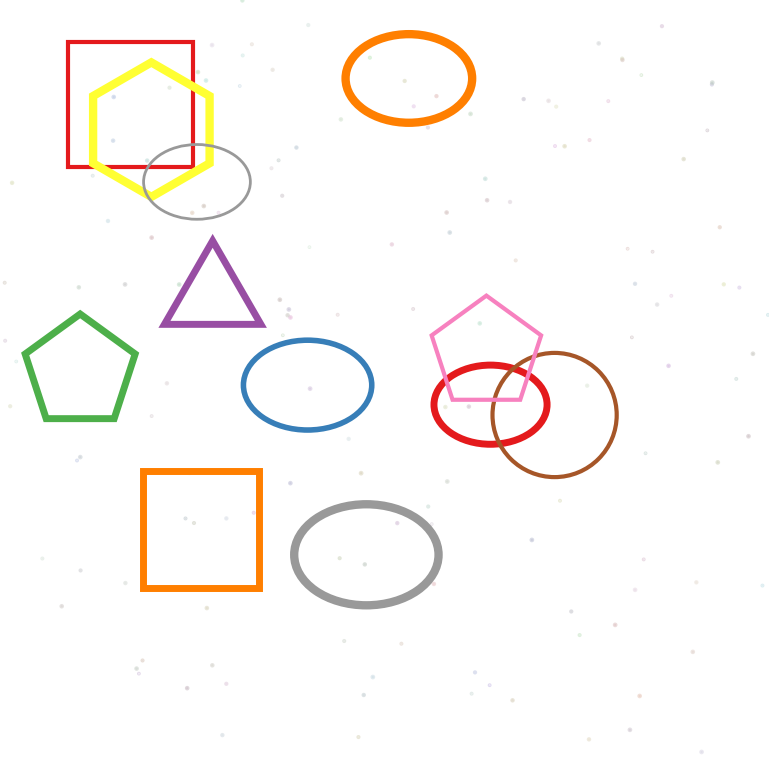[{"shape": "square", "thickness": 1.5, "radius": 0.41, "center": [0.17, 0.864]}, {"shape": "oval", "thickness": 2.5, "radius": 0.37, "center": [0.637, 0.474]}, {"shape": "oval", "thickness": 2, "radius": 0.42, "center": [0.399, 0.5]}, {"shape": "pentagon", "thickness": 2.5, "radius": 0.38, "center": [0.104, 0.517]}, {"shape": "triangle", "thickness": 2.5, "radius": 0.36, "center": [0.276, 0.615]}, {"shape": "oval", "thickness": 3, "radius": 0.41, "center": [0.531, 0.898]}, {"shape": "square", "thickness": 2.5, "radius": 0.38, "center": [0.261, 0.313]}, {"shape": "hexagon", "thickness": 3, "radius": 0.44, "center": [0.197, 0.832]}, {"shape": "circle", "thickness": 1.5, "radius": 0.4, "center": [0.72, 0.461]}, {"shape": "pentagon", "thickness": 1.5, "radius": 0.37, "center": [0.632, 0.541]}, {"shape": "oval", "thickness": 3, "radius": 0.47, "center": [0.476, 0.279]}, {"shape": "oval", "thickness": 1, "radius": 0.35, "center": [0.256, 0.764]}]